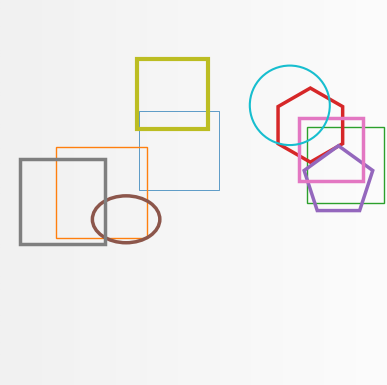[{"shape": "square", "thickness": 0.5, "radius": 0.51, "center": [0.462, 0.608]}, {"shape": "square", "thickness": 1, "radius": 0.59, "center": [0.262, 0.499]}, {"shape": "square", "thickness": 1, "radius": 0.5, "center": [0.891, 0.571]}, {"shape": "hexagon", "thickness": 2.5, "radius": 0.48, "center": [0.801, 0.675]}, {"shape": "pentagon", "thickness": 2.5, "radius": 0.47, "center": [0.873, 0.528]}, {"shape": "oval", "thickness": 2.5, "radius": 0.44, "center": [0.325, 0.43]}, {"shape": "square", "thickness": 2.5, "radius": 0.41, "center": [0.854, 0.612]}, {"shape": "square", "thickness": 2.5, "radius": 0.55, "center": [0.162, 0.477]}, {"shape": "square", "thickness": 3, "radius": 0.46, "center": [0.445, 0.755]}, {"shape": "circle", "thickness": 1.5, "radius": 0.52, "center": [0.748, 0.726]}]